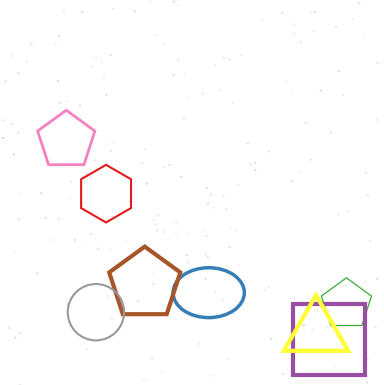[{"shape": "hexagon", "thickness": 1.5, "radius": 0.37, "center": [0.275, 0.497]}, {"shape": "oval", "thickness": 2.5, "radius": 0.46, "center": [0.542, 0.24]}, {"shape": "pentagon", "thickness": 1, "radius": 0.34, "center": [0.9, 0.21]}, {"shape": "square", "thickness": 3, "radius": 0.46, "center": [0.855, 0.118]}, {"shape": "triangle", "thickness": 3, "radius": 0.48, "center": [0.821, 0.137]}, {"shape": "pentagon", "thickness": 3, "radius": 0.49, "center": [0.376, 0.262]}, {"shape": "pentagon", "thickness": 2, "radius": 0.39, "center": [0.172, 0.635]}, {"shape": "circle", "thickness": 1.5, "radius": 0.37, "center": [0.249, 0.189]}]